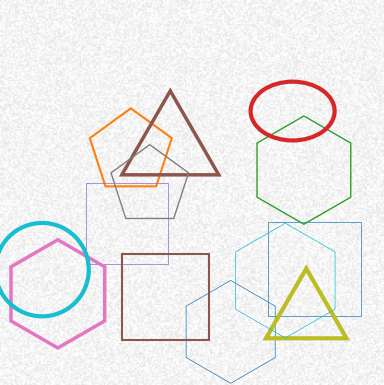[{"shape": "square", "thickness": 0.5, "radius": 0.61, "center": [0.817, 0.3]}, {"shape": "hexagon", "thickness": 0.5, "radius": 0.67, "center": [0.599, 0.138]}, {"shape": "pentagon", "thickness": 1.5, "radius": 0.56, "center": [0.34, 0.607]}, {"shape": "hexagon", "thickness": 1, "radius": 0.7, "center": [0.789, 0.558]}, {"shape": "oval", "thickness": 3, "radius": 0.55, "center": [0.76, 0.712]}, {"shape": "square", "thickness": 0.5, "radius": 0.53, "center": [0.33, 0.42]}, {"shape": "square", "thickness": 1.5, "radius": 0.56, "center": [0.429, 0.228]}, {"shape": "triangle", "thickness": 2.5, "radius": 0.73, "center": [0.442, 0.619]}, {"shape": "hexagon", "thickness": 2.5, "radius": 0.7, "center": [0.15, 0.237]}, {"shape": "pentagon", "thickness": 1, "radius": 0.53, "center": [0.389, 0.518]}, {"shape": "triangle", "thickness": 3, "radius": 0.6, "center": [0.795, 0.182]}, {"shape": "hexagon", "thickness": 0.5, "radius": 0.75, "center": [0.741, 0.271]}, {"shape": "circle", "thickness": 3, "radius": 0.61, "center": [0.109, 0.3]}]